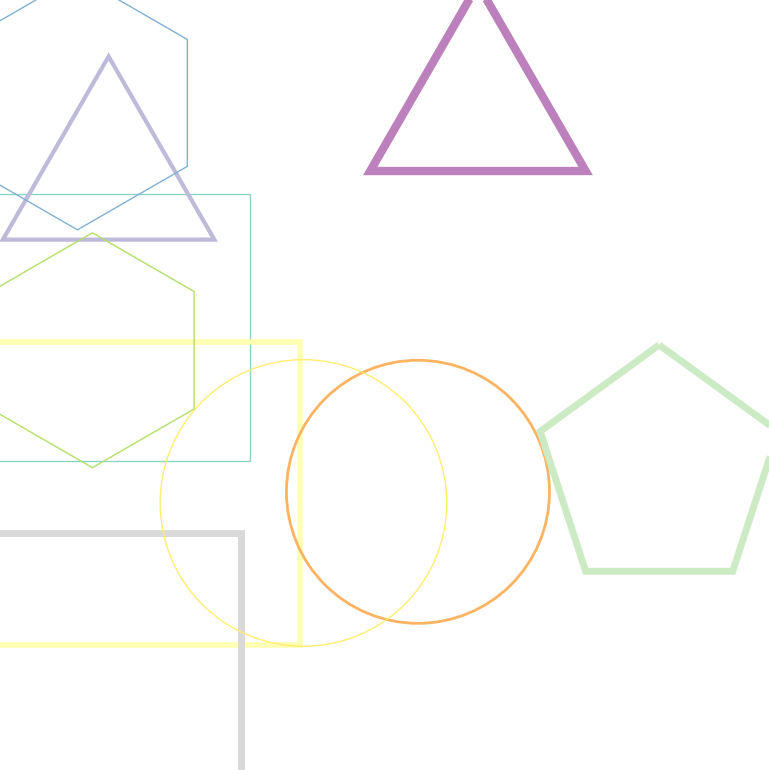[{"shape": "square", "thickness": 0.5, "radius": 0.86, "center": [0.152, 0.575]}, {"shape": "square", "thickness": 2, "radius": 0.98, "center": [0.192, 0.359]}, {"shape": "triangle", "thickness": 1.5, "radius": 0.79, "center": [0.141, 0.768]}, {"shape": "hexagon", "thickness": 0.5, "radius": 0.82, "center": [0.101, 0.866]}, {"shape": "circle", "thickness": 1, "radius": 0.85, "center": [0.543, 0.361]}, {"shape": "hexagon", "thickness": 0.5, "radius": 0.76, "center": [0.12, 0.545]}, {"shape": "square", "thickness": 2.5, "radius": 0.87, "center": [0.138, 0.134]}, {"shape": "triangle", "thickness": 3, "radius": 0.81, "center": [0.621, 0.859]}, {"shape": "pentagon", "thickness": 2.5, "radius": 0.81, "center": [0.856, 0.39]}, {"shape": "circle", "thickness": 0.5, "radius": 0.93, "center": [0.394, 0.347]}]